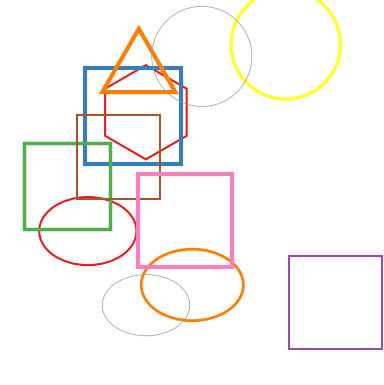[{"shape": "oval", "thickness": 1.5, "radius": 0.63, "center": [0.228, 0.4]}, {"shape": "hexagon", "thickness": 1.5, "radius": 0.61, "center": [0.379, 0.708]}, {"shape": "square", "thickness": 3, "radius": 0.62, "center": [0.346, 0.699]}, {"shape": "square", "thickness": 2.5, "radius": 0.56, "center": [0.175, 0.516]}, {"shape": "square", "thickness": 1.5, "radius": 0.6, "center": [0.871, 0.215]}, {"shape": "triangle", "thickness": 3, "radius": 0.55, "center": [0.361, 0.816]}, {"shape": "oval", "thickness": 2, "radius": 0.66, "center": [0.499, 0.26]}, {"shape": "circle", "thickness": 2.5, "radius": 0.71, "center": [0.742, 0.885]}, {"shape": "square", "thickness": 1.5, "radius": 0.54, "center": [0.308, 0.593]}, {"shape": "square", "thickness": 3, "radius": 0.61, "center": [0.48, 0.428]}, {"shape": "circle", "thickness": 0.5, "radius": 0.65, "center": [0.524, 0.853]}, {"shape": "oval", "thickness": 0.5, "radius": 0.57, "center": [0.379, 0.207]}]